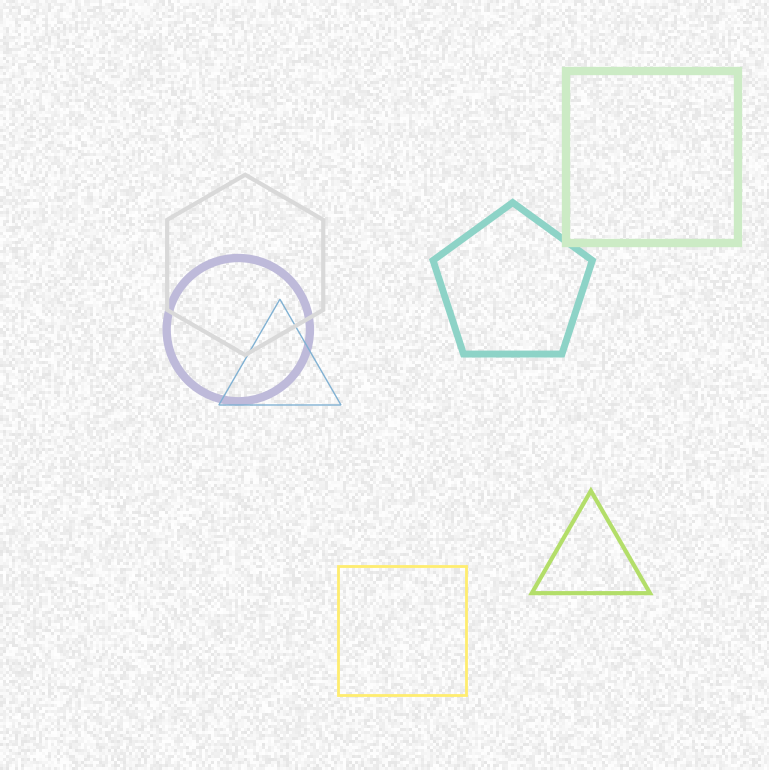[{"shape": "pentagon", "thickness": 2.5, "radius": 0.54, "center": [0.666, 0.628]}, {"shape": "circle", "thickness": 3, "radius": 0.47, "center": [0.309, 0.572]}, {"shape": "triangle", "thickness": 0.5, "radius": 0.46, "center": [0.364, 0.52]}, {"shape": "triangle", "thickness": 1.5, "radius": 0.44, "center": [0.767, 0.274]}, {"shape": "hexagon", "thickness": 1.5, "radius": 0.59, "center": [0.318, 0.656]}, {"shape": "square", "thickness": 3, "radius": 0.56, "center": [0.847, 0.796]}, {"shape": "square", "thickness": 1, "radius": 0.42, "center": [0.522, 0.181]}]